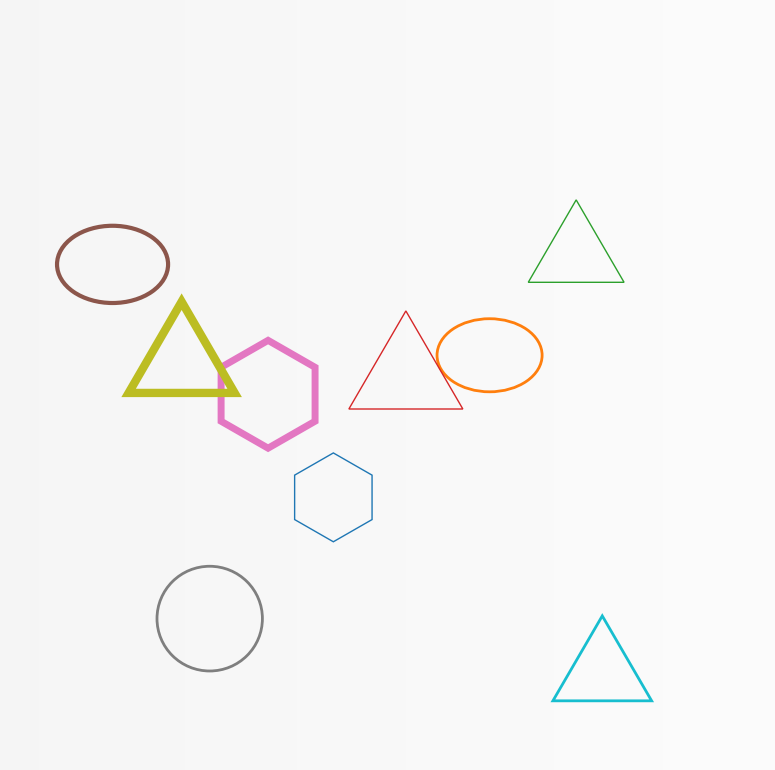[{"shape": "hexagon", "thickness": 0.5, "radius": 0.29, "center": [0.43, 0.354]}, {"shape": "oval", "thickness": 1, "radius": 0.34, "center": [0.632, 0.539]}, {"shape": "triangle", "thickness": 0.5, "radius": 0.36, "center": [0.743, 0.669]}, {"shape": "triangle", "thickness": 0.5, "radius": 0.42, "center": [0.524, 0.511]}, {"shape": "oval", "thickness": 1.5, "radius": 0.36, "center": [0.145, 0.657]}, {"shape": "hexagon", "thickness": 2.5, "radius": 0.35, "center": [0.346, 0.488]}, {"shape": "circle", "thickness": 1, "radius": 0.34, "center": [0.271, 0.197]}, {"shape": "triangle", "thickness": 3, "radius": 0.4, "center": [0.234, 0.529]}, {"shape": "triangle", "thickness": 1, "radius": 0.37, "center": [0.777, 0.127]}]